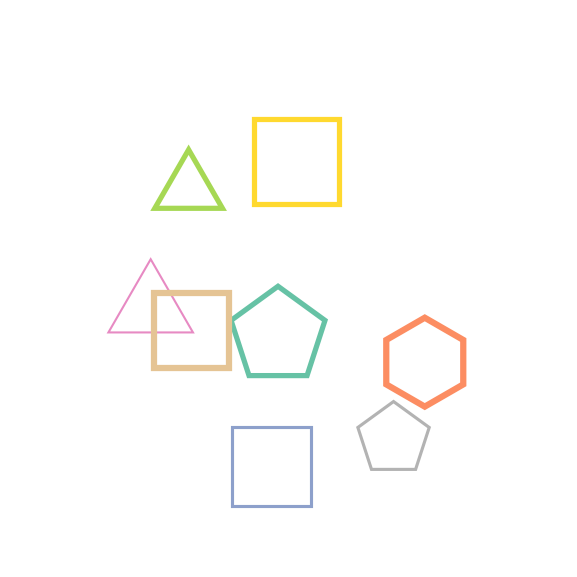[{"shape": "pentagon", "thickness": 2.5, "radius": 0.43, "center": [0.481, 0.418]}, {"shape": "hexagon", "thickness": 3, "radius": 0.38, "center": [0.736, 0.372]}, {"shape": "square", "thickness": 1.5, "radius": 0.34, "center": [0.471, 0.191]}, {"shape": "triangle", "thickness": 1, "radius": 0.42, "center": [0.261, 0.466]}, {"shape": "triangle", "thickness": 2.5, "radius": 0.34, "center": [0.327, 0.672]}, {"shape": "square", "thickness": 2.5, "radius": 0.37, "center": [0.513, 0.719]}, {"shape": "square", "thickness": 3, "radius": 0.32, "center": [0.331, 0.427]}, {"shape": "pentagon", "thickness": 1.5, "radius": 0.32, "center": [0.681, 0.239]}]